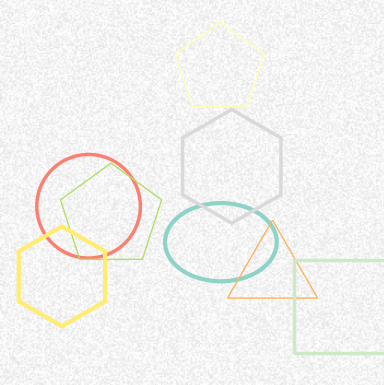[{"shape": "oval", "thickness": 3, "radius": 0.73, "center": [0.574, 0.371]}, {"shape": "pentagon", "thickness": 1, "radius": 0.61, "center": [0.571, 0.821]}, {"shape": "circle", "thickness": 2.5, "radius": 0.67, "center": [0.23, 0.464]}, {"shape": "triangle", "thickness": 1, "radius": 0.68, "center": [0.708, 0.293]}, {"shape": "pentagon", "thickness": 1, "radius": 0.69, "center": [0.288, 0.438]}, {"shape": "hexagon", "thickness": 2.5, "radius": 0.74, "center": [0.602, 0.568]}, {"shape": "square", "thickness": 2.5, "radius": 0.6, "center": [0.885, 0.205]}, {"shape": "hexagon", "thickness": 3, "radius": 0.65, "center": [0.161, 0.282]}]